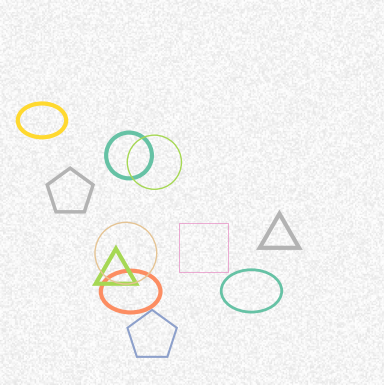[{"shape": "circle", "thickness": 3, "radius": 0.3, "center": [0.335, 0.596]}, {"shape": "oval", "thickness": 2, "radius": 0.39, "center": [0.653, 0.244]}, {"shape": "oval", "thickness": 3, "radius": 0.39, "center": [0.339, 0.243]}, {"shape": "pentagon", "thickness": 1.5, "radius": 0.34, "center": [0.395, 0.128]}, {"shape": "square", "thickness": 0.5, "radius": 0.32, "center": [0.528, 0.357]}, {"shape": "triangle", "thickness": 3, "radius": 0.3, "center": [0.301, 0.293]}, {"shape": "circle", "thickness": 1, "radius": 0.35, "center": [0.401, 0.579]}, {"shape": "oval", "thickness": 3, "radius": 0.31, "center": [0.109, 0.687]}, {"shape": "circle", "thickness": 1, "radius": 0.4, "center": [0.327, 0.342]}, {"shape": "triangle", "thickness": 3, "radius": 0.3, "center": [0.726, 0.386]}, {"shape": "pentagon", "thickness": 2.5, "radius": 0.31, "center": [0.182, 0.501]}]